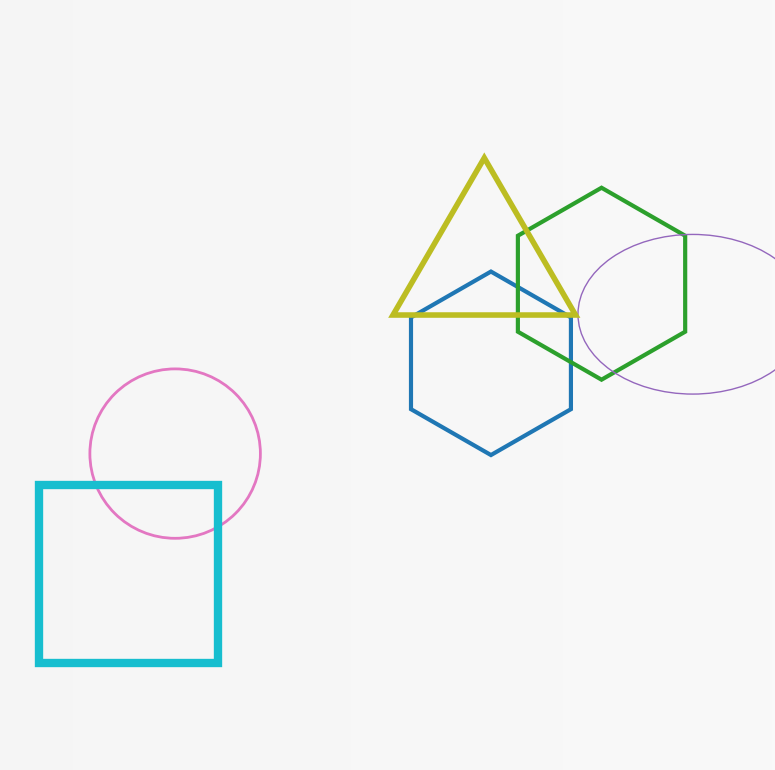[{"shape": "hexagon", "thickness": 1.5, "radius": 0.6, "center": [0.633, 0.528]}, {"shape": "hexagon", "thickness": 1.5, "radius": 0.62, "center": [0.776, 0.632]}, {"shape": "oval", "thickness": 0.5, "radius": 0.74, "center": [0.894, 0.592]}, {"shape": "circle", "thickness": 1, "radius": 0.55, "center": [0.226, 0.411]}, {"shape": "triangle", "thickness": 2, "radius": 0.68, "center": [0.625, 0.659]}, {"shape": "square", "thickness": 3, "radius": 0.58, "center": [0.166, 0.255]}]